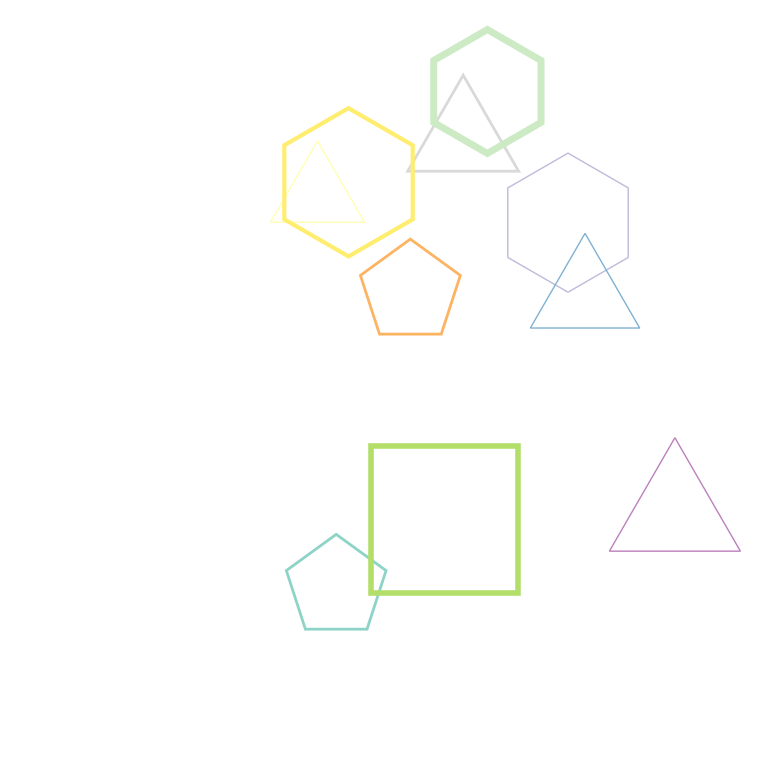[{"shape": "pentagon", "thickness": 1, "radius": 0.34, "center": [0.437, 0.238]}, {"shape": "triangle", "thickness": 0.5, "radius": 0.35, "center": [0.412, 0.747]}, {"shape": "hexagon", "thickness": 0.5, "radius": 0.45, "center": [0.738, 0.711]}, {"shape": "triangle", "thickness": 0.5, "radius": 0.41, "center": [0.76, 0.615]}, {"shape": "pentagon", "thickness": 1, "radius": 0.34, "center": [0.533, 0.621]}, {"shape": "square", "thickness": 2, "radius": 0.48, "center": [0.577, 0.325]}, {"shape": "triangle", "thickness": 1, "radius": 0.42, "center": [0.602, 0.819]}, {"shape": "triangle", "thickness": 0.5, "radius": 0.49, "center": [0.876, 0.333]}, {"shape": "hexagon", "thickness": 2.5, "radius": 0.4, "center": [0.633, 0.881]}, {"shape": "hexagon", "thickness": 1.5, "radius": 0.48, "center": [0.453, 0.763]}]